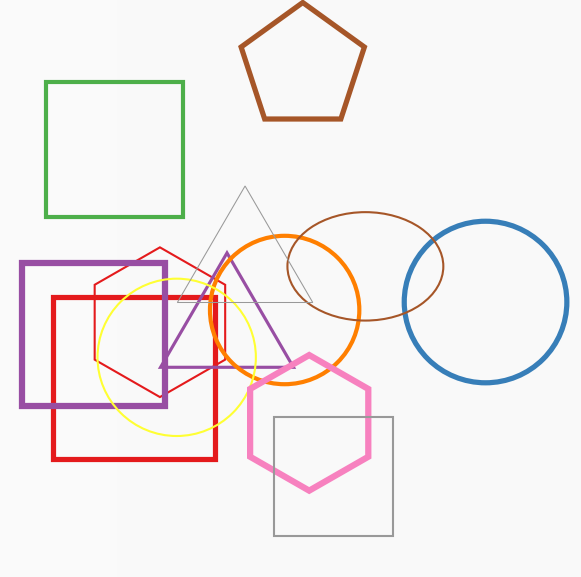[{"shape": "square", "thickness": 2.5, "radius": 0.7, "center": [0.231, 0.344]}, {"shape": "hexagon", "thickness": 1, "radius": 0.65, "center": [0.275, 0.441]}, {"shape": "circle", "thickness": 2.5, "radius": 0.7, "center": [0.835, 0.476]}, {"shape": "square", "thickness": 2, "radius": 0.59, "center": [0.197, 0.741]}, {"shape": "square", "thickness": 3, "radius": 0.62, "center": [0.16, 0.42]}, {"shape": "triangle", "thickness": 1.5, "radius": 0.66, "center": [0.391, 0.429]}, {"shape": "circle", "thickness": 2, "radius": 0.64, "center": [0.49, 0.462]}, {"shape": "circle", "thickness": 1, "radius": 0.68, "center": [0.304, 0.38]}, {"shape": "pentagon", "thickness": 2.5, "radius": 0.56, "center": [0.521, 0.883]}, {"shape": "oval", "thickness": 1, "radius": 0.67, "center": [0.629, 0.538]}, {"shape": "hexagon", "thickness": 3, "radius": 0.59, "center": [0.532, 0.267]}, {"shape": "triangle", "thickness": 0.5, "radius": 0.67, "center": [0.422, 0.543]}, {"shape": "square", "thickness": 1, "radius": 0.52, "center": [0.574, 0.173]}]